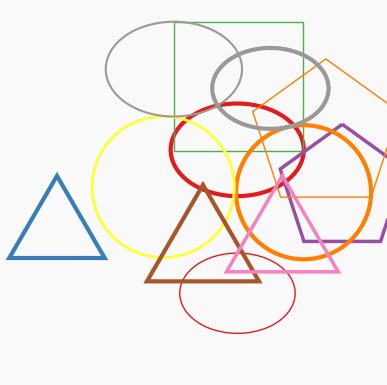[{"shape": "oval", "thickness": 1, "radius": 0.74, "center": [0.613, 0.238]}, {"shape": "oval", "thickness": 3, "radius": 0.86, "center": [0.612, 0.611]}, {"shape": "triangle", "thickness": 3, "radius": 0.71, "center": [0.147, 0.401]}, {"shape": "square", "thickness": 1, "radius": 0.84, "center": [0.615, 0.774]}, {"shape": "pentagon", "thickness": 2.5, "radius": 0.84, "center": [0.883, 0.509]}, {"shape": "pentagon", "thickness": 1, "radius": 0.99, "center": [0.841, 0.649]}, {"shape": "circle", "thickness": 3, "radius": 0.87, "center": [0.783, 0.501]}, {"shape": "circle", "thickness": 2, "radius": 0.92, "center": [0.421, 0.514]}, {"shape": "triangle", "thickness": 3, "radius": 0.84, "center": [0.524, 0.353]}, {"shape": "triangle", "thickness": 2.5, "radius": 0.83, "center": [0.729, 0.377]}, {"shape": "oval", "thickness": 3, "radius": 0.75, "center": [0.698, 0.77]}, {"shape": "oval", "thickness": 1.5, "radius": 0.88, "center": [0.449, 0.82]}]